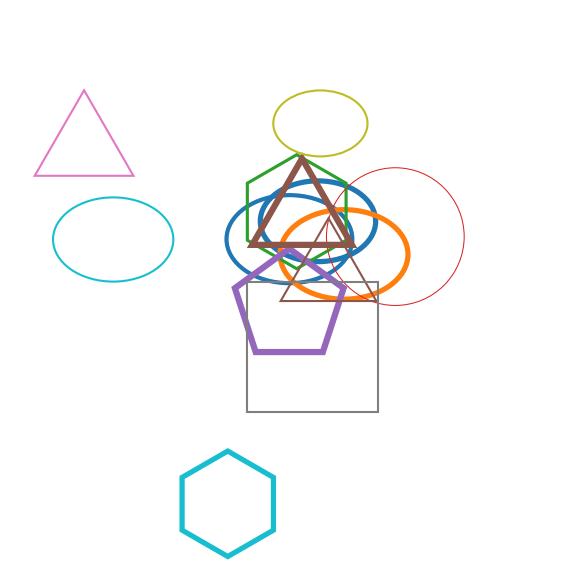[{"shape": "oval", "thickness": 2, "radius": 0.54, "center": [0.501, 0.585]}, {"shape": "oval", "thickness": 2.5, "radius": 0.5, "center": [0.551, 0.616]}, {"shape": "oval", "thickness": 2.5, "radius": 0.55, "center": [0.596, 0.559]}, {"shape": "hexagon", "thickness": 1.5, "radius": 0.49, "center": [0.514, 0.633]}, {"shape": "circle", "thickness": 0.5, "radius": 0.6, "center": [0.685, 0.589]}, {"shape": "pentagon", "thickness": 3, "radius": 0.49, "center": [0.501, 0.47]}, {"shape": "triangle", "thickness": 3, "radius": 0.5, "center": [0.523, 0.625]}, {"shape": "triangle", "thickness": 1, "radius": 0.48, "center": [0.569, 0.526]}, {"shape": "triangle", "thickness": 1, "radius": 0.49, "center": [0.146, 0.744]}, {"shape": "square", "thickness": 1, "radius": 0.57, "center": [0.541, 0.398]}, {"shape": "oval", "thickness": 1, "radius": 0.41, "center": [0.555, 0.785]}, {"shape": "hexagon", "thickness": 2.5, "radius": 0.46, "center": [0.394, 0.127]}, {"shape": "oval", "thickness": 1, "radius": 0.52, "center": [0.196, 0.584]}]